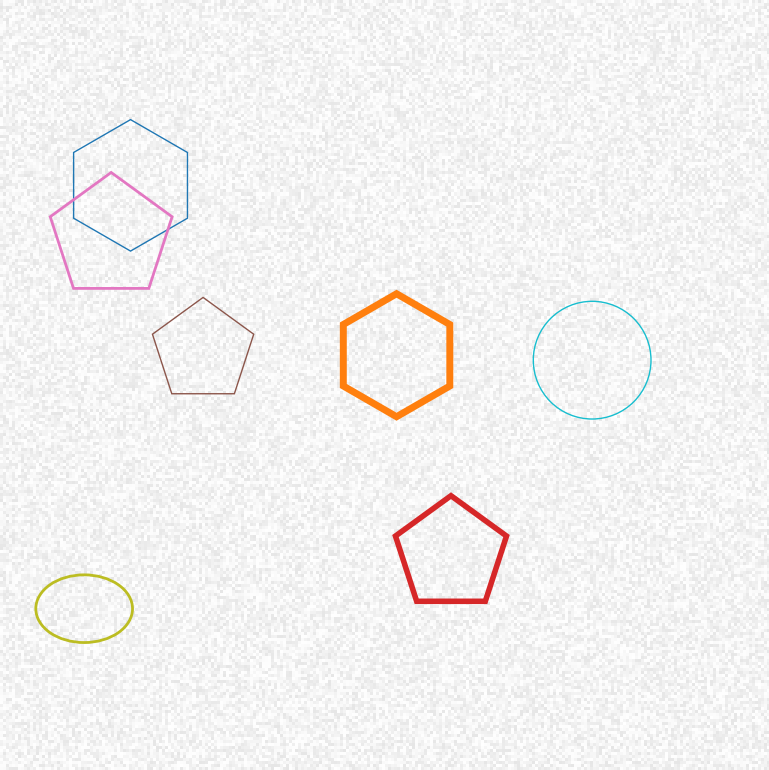[{"shape": "hexagon", "thickness": 0.5, "radius": 0.43, "center": [0.17, 0.759]}, {"shape": "hexagon", "thickness": 2.5, "radius": 0.4, "center": [0.515, 0.539]}, {"shape": "pentagon", "thickness": 2, "radius": 0.38, "center": [0.586, 0.28]}, {"shape": "pentagon", "thickness": 0.5, "radius": 0.35, "center": [0.264, 0.545]}, {"shape": "pentagon", "thickness": 1, "radius": 0.42, "center": [0.144, 0.693]}, {"shape": "oval", "thickness": 1, "radius": 0.31, "center": [0.109, 0.209]}, {"shape": "circle", "thickness": 0.5, "radius": 0.38, "center": [0.769, 0.532]}]